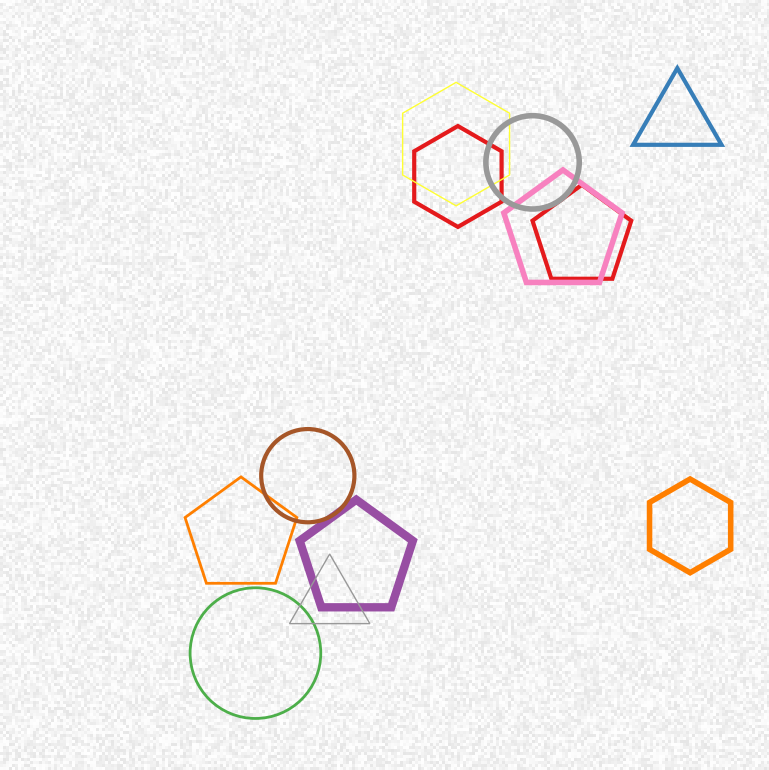[{"shape": "pentagon", "thickness": 1.5, "radius": 0.34, "center": [0.756, 0.693]}, {"shape": "hexagon", "thickness": 1.5, "radius": 0.33, "center": [0.595, 0.771]}, {"shape": "triangle", "thickness": 1.5, "radius": 0.33, "center": [0.88, 0.845]}, {"shape": "circle", "thickness": 1, "radius": 0.42, "center": [0.332, 0.152]}, {"shape": "pentagon", "thickness": 3, "radius": 0.39, "center": [0.463, 0.274]}, {"shape": "pentagon", "thickness": 1, "radius": 0.38, "center": [0.313, 0.304]}, {"shape": "hexagon", "thickness": 2, "radius": 0.3, "center": [0.896, 0.317]}, {"shape": "hexagon", "thickness": 0.5, "radius": 0.4, "center": [0.592, 0.813]}, {"shape": "circle", "thickness": 1.5, "radius": 0.3, "center": [0.4, 0.382]}, {"shape": "pentagon", "thickness": 2, "radius": 0.4, "center": [0.731, 0.699]}, {"shape": "triangle", "thickness": 0.5, "radius": 0.3, "center": [0.428, 0.22]}, {"shape": "circle", "thickness": 2, "radius": 0.3, "center": [0.692, 0.789]}]